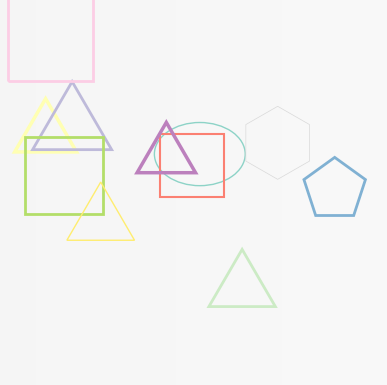[{"shape": "oval", "thickness": 1, "radius": 0.59, "center": [0.516, 0.6]}, {"shape": "triangle", "thickness": 2.5, "radius": 0.46, "center": [0.118, 0.651]}, {"shape": "triangle", "thickness": 2, "radius": 0.59, "center": [0.186, 0.67]}, {"shape": "square", "thickness": 1.5, "radius": 0.42, "center": [0.496, 0.57]}, {"shape": "pentagon", "thickness": 2, "radius": 0.42, "center": [0.864, 0.508]}, {"shape": "square", "thickness": 2, "radius": 0.5, "center": [0.166, 0.544]}, {"shape": "square", "thickness": 2, "radius": 0.55, "center": [0.131, 0.898]}, {"shape": "hexagon", "thickness": 0.5, "radius": 0.47, "center": [0.717, 0.629]}, {"shape": "triangle", "thickness": 2.5, "radius": 0.44, "center": [0.429, 0.595]}, {"shape": "triangle", "thickness": 2, "radius": 0.5, "center": [0.625, 0.253]}, {"shape": "triangle", "thickness": 1, "radius": 0.5, "center": [0.26, 0.426]}]